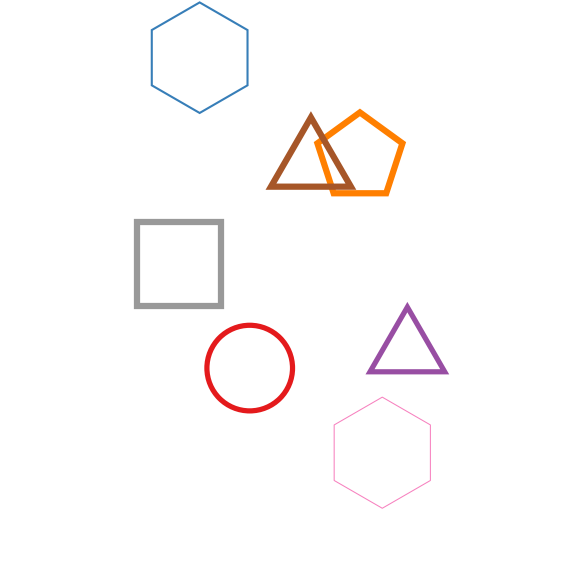[{"shape": "circle", "thickness": 2.5, "radius": 0.37, "center": [0.432, 0.362]}, {"shape": "hexagon", "thickness": 1, "radius": 0.48, "center": [0.346, 0.899]}, {"shape": "triangle", "thickness": 2.5, "radius": 0.37, "center": [0.705, 0.393]}, {"shape": "pentagon", "thickness": 3, "radius": 0.39, "center": [0.623, 0.727]}, {"shape": "triangle", "thickness": 3, "radius": 0.4, "center": [0.538, 0.716]}, {"shape": "hexagon", "thickness": 0.5, "radius": 0.48, "center": [0.662, 0.215]}, {"shape": "square", "thickness": 3, "radius": 0.37, "center": [0.31, 0.542]}]